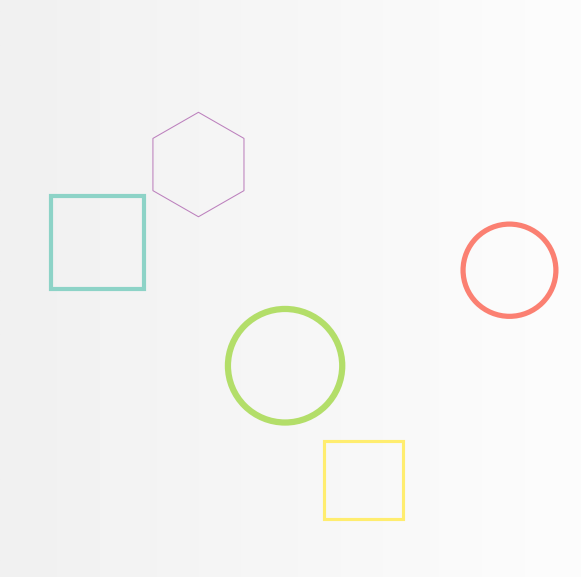[{"shape": "square", "thickness": 2, "radius": 0.4, "center": [0.167, 0.579]}, {"shape": "circle", "thickness": 2.5, "radius": 0.4, "center": [0.877, 0.531]}, {"shape": "circle", "thickness": 3, "radius": 0.49, "center": [0.49, 0.366]}, {"shape": "hexagon", "thickness": 0.5, "radius": 0.45, "center": [0.341, 0.714]}, {"shape": "square", "thickness": 1.5, "radius": 0.34, "center": [0.626, 0.168]}]